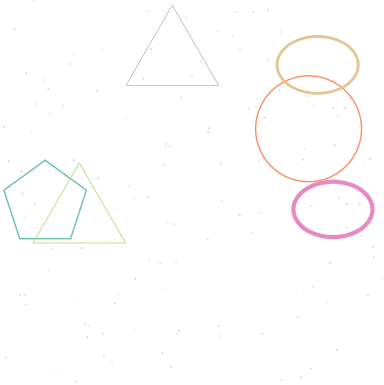[{"shape": "pentagon", "thickness": 1, "radius": 0.56, "center": [0.117, 0.471]}, {"shape": "circle", "thickness": 1, "radius": 0.69, "center": [0.801, 0.666]}, {"shape": "oval", "thickness": 3, "radius": 0.51, "center": [0.865, 0.456]}, {"shape": "triangle", "thickness": 0.5, "radius": 0.69, "center": [0.206, 0.438]}, {"shape": "oval", "thickness": 2, "radius": 0.53, "center": [0.825, 0.831]}, {"shape": "triangle", "thickness": 0.5, "radius": 0.69, "center": [0.447, 0.848]}]